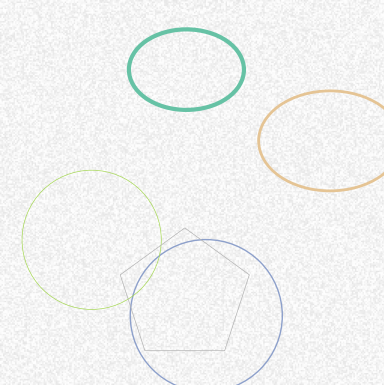[{"shape": "oval", "thickness": 3, "radius": 0.75, "center": [0.484, 0.819]}, {"shape": "circle", "thickness": 1, "radius": 0.99, "center": [0.536, 0.18]}, {"shape": "circle", "thickness": 0.5, "radius": 0.9, "center": [0.238, 0.377]}, {"shape": "oval", "thickness": 2, "radius": 0.93, "center": [0.857, 0.634]}, {"shape": "pentagon", "thickness": 0.5, "radius": 0.88, "center": [0.48, 0.232]}]